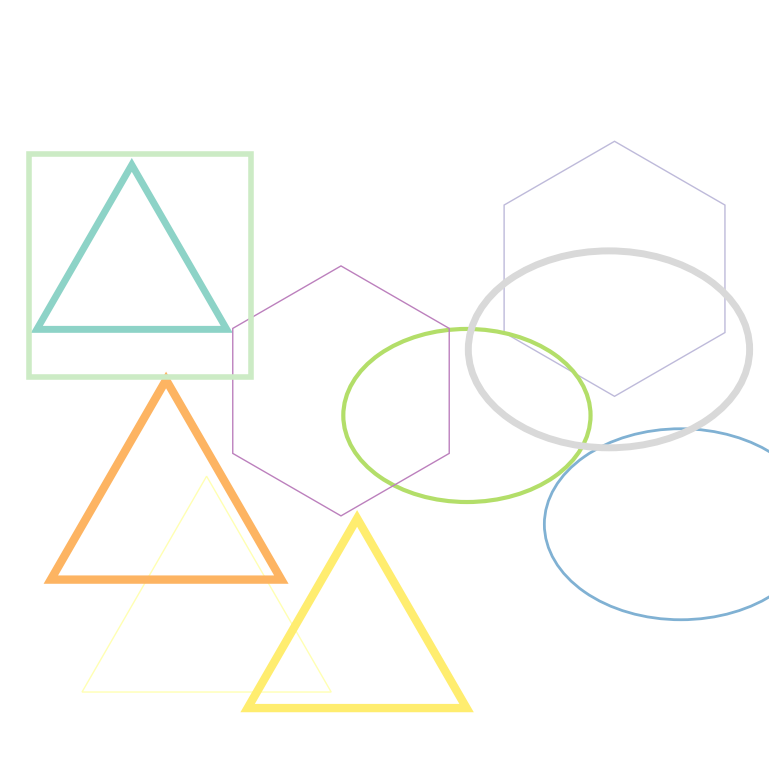[{"shape": "triangle", "thickness": 2.5, "radius": 0.71, "center": [0.171, 0.643]}, {"shape": "triangle", "thickness": 0.5, "radius": 0.93, "center": [0.268, 0.195]}, {"shape": "hexagon", "thickness": 0.5, "radius": 0.83, "center": [0.798, 0.651]}, {"shape": "oval", "thickness": 1, "radius": 0.89, "center": [0.884, 0.319]}, {"shape": "triangle", "thickness": 3, "radius": 0.86, "center": [0.216, 0.334]}, {"shape": "oval", "thickness": 1.5, "radius": 0.8, "center": [0.606, 0.46]}, {"shape": "oval", "thickness": 2.5, "radius": 0.91, "center": [0.791, 0.546]}, {"shape": "hexagon", "thickness": 0.5, "radius": 0.81, "center": [0.443, 0.492]}, {"shape": "square", "thickness": 2, "radius": 0.72, "center": [0.182, 0.655]}, {"shape": "triangle", "thickness": 3, "radius": 0.82, "center": [0.464, 0.163]}]